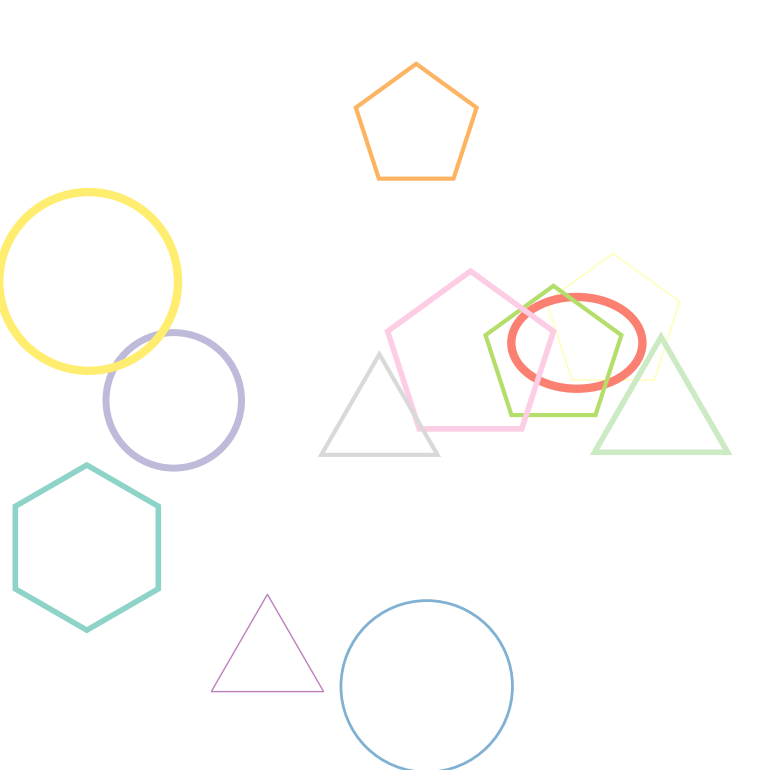[{"shape": "hexagon", "thickness": 2, "radius": 0.54, "center": [0.113, 0.289]}, {"shape": "pentagon", "thickness": 0.5, "radius": 0.45, "center": [0.796, 0.58]}, {"shape": "circle", "thickness": 2.5, "radius": 0.44, "center": [0.226, 0.48]}, {"shape": "oval", "thickness": 3, "radius": 0.43, "center": [0.749, 0.555]}, {"shape": "circle", "thickness": 1, "radius": 0.56, "center": [0.554, 0.109]}, {"shape": "pentagon", "thickness": 1.5, "radius": 0.41, "center": [0.541, 0.835]}, {"shape": "pentagon", "thickness": 1.5, "radius": 0.46, "center": [0.719, 0.536]}, {"shape": "pentagon", "thickness": 2, "radius": 0.57, "center": [0.611, 0.535]}, {"shape": "triangle", "thickness": 1.5, "radius": 0.44, "center": [0.493, 0.453]}, {"shape": "triangle", "thickness": 0.5, "radius": 0.42, "center": [0.347, 0.144]}, {"shape": "triangle", "thickness": 2, "radius": 0.5, "center": [0.859, 0.463]}, {"shape": "circle", "thickness": 3, "radius": 0.58, "center": [0.115, 0.634]}]